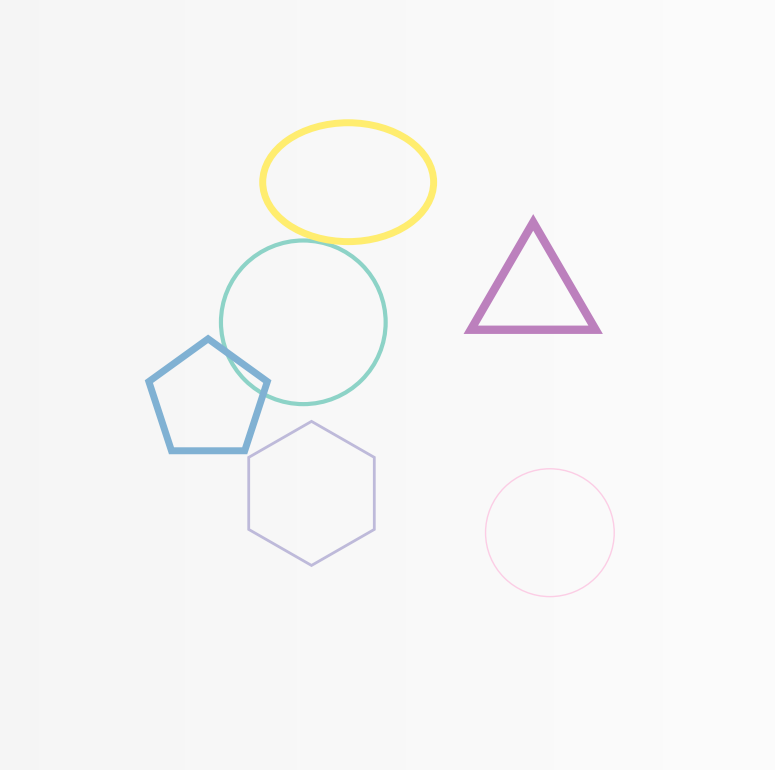[{"shape": "circle", "thickness": 1.5, "radius": 0.53, "center": [0.391, 0.581]}, {"shape": "hexagon", "thickness": 1, "radius": 0.47, "center": [0.402, 0.359]}, {"shape": "pentagon", "thickness": 2.5, "radius": 0.4, "center": [0.269, 0.48]}, {"shape": "circle", "thickness": 0.5, "radius": 0.42, "center": [0.71, 0.308]}, {"shape": "triangle", "thickness": 3, "radius": 0.46, "center": [0.688, 0.618]}, {"shape": "oval", "thickness": 2.5, "radius": 0.55, "center": [0.449, 0.763]}]